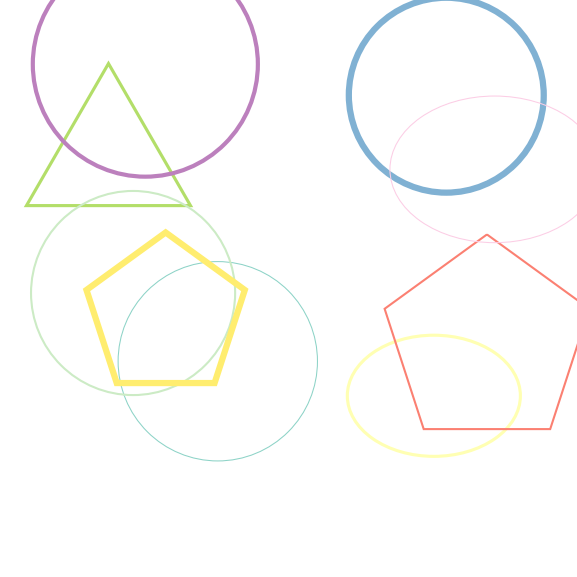[{"shape": "circle", "thickness": 0.5, "radius": 0.86, "center": [0.377, 0.374]}, {"shape": "oval", "thickness": 1.5, "radius": 0.75, "center": [0.751, 0.314]}, {"shape": "pentagon", "thickness": 1, "radius": 0.93, "center": [0.843, 0.407]}, {"shape": "circle", "thickness": 3, "radius": 0.84, "center": [0.773, 0.834]}, {"shape": "triangle", "thickness": 1.5, "radius": 0.82, "center": [0.188, 0.725]}, {"shape": "oval", "thickness": 0.5, "radius": 0.91, "center": [0.857, 0.706]}, {"shape": "circle", "thickness": 2, "radius": 0.97, "center": [0.252, 0.888]}, {"shape": "circle", "thickness": 1, "radius": 0.88, "center": [0.23, 0.492]}, {"shape": "pentagon", "thickness": 3, "radius": 0.72, "center": [0.287, 0.452]}]